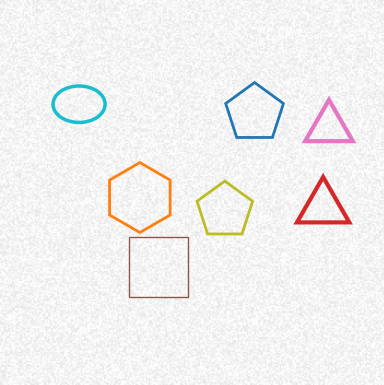[{"shape": "pentagon", "thickness": 2, "radius": 0.39, "center": [0.661, 0.707]}, {"shape": "hexagon", "thickness": 2, "radius": 0.45, "center": [0.363, 0.487]}, {"shape": "triangle", "thickness": 3, "radius": 0.39, "center": [0.839, 0.462]}, {"shape": "square", "thickness": 1, "radius": 0.39, "center": [0.411, 0.307]}, {"shape": "triangle", "thickness": 3, "radius": 0.36, "center": [0.855, 0.669]}, {"shape": "pentagon", "thickness": 2, "radius": 0.38, "center": [0.584, 0.454]}, {"shape": "oval", "thickness": 2.5, "radius": 0.34, "center": [0.205, 0.729]}]